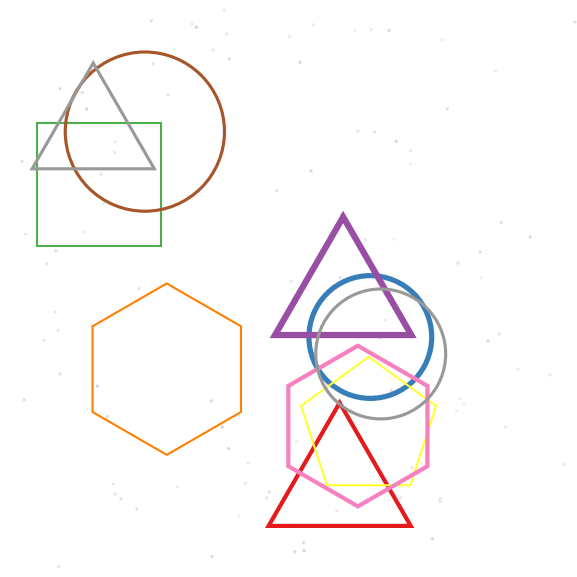[{"shape": "triangle", "thickness": 2, "radius": 0.71, "center": [0.588, 0.16]}, {"shape": "circle", "thickness": 2.5, "radius": 0.53, "center": [0.641, 0.416]}, {"shape": "square", "thickness": 1, "radius": 0.54, "center": [0.171, 0.68]}, {"shape": "triangle", "thickness": 3, "radius": 0.68, "center": [0.594, 0.487]}, {"shape": "hexagon", "thickness": 1, "radius": 0.74, "center": [0.289, 0.36]}, {"shape": "pentagon", "thickness": 1, "radius": 0.61, "center": [0.638, 0.258]}, {"shape": "circle", "thickness": 1.5, "radius": 0.69, "center": [0.251, 0.771]}, {"shape": "hexagon", "thickness": 2, "radius": 0.7, "center": [0.62, 0.261]}, {"shape": "triangle", "thickness": 1.5, "radius": 0.61, "center": [0.161, 0.768]}, {"shape": "circle", "thickness": 1.5, "radius": 0.56, "center": [0.659, 0.386]}]